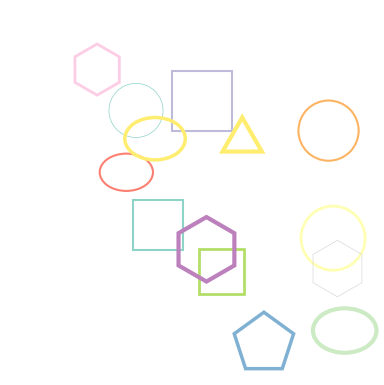[{"shape": "square", "thickness": 1.5, "radius": 0.32, "center": [0.41, 0.416]}, {"shape": "circle", "thickness": 0.5, "radius": 0.35, "center": [0.353, 0.713]}, {"shape": "circle", "thickness": 2, "radius": 0.42, "center": [0.865, 0.381]}, {"shape": "square", "thickness": 1.5, "radius": 0.39, "center": [0.525, 0.738]}, {"shape": "oval", "thickness": 1.5, "radius": 0.35, "center": [0.328, 0.553]}, {"shape": "pentagon", "thickness": 2.5, "radius": 0.41, "center": [0.685, 0.108]}, {"shape": "circle", "thickness": 1.5, "radius": 0.39, "center": [0.853, 0.661]}, {"shape": "square", "thickness": 2, "radius": 0.29, "center": [0.575, 0.295]}, {"shape": "hexagon", "thickness": 2, "radius": 0.33, "center": [0.252, 0.819]}, {"shape": "hexagon", "thickness": 0.5, "radius": 0.37, "center": [0.876, 0.302]}, {"shape": "hexagon", "thickness": 3, "radius": 0.42, "center": [0.536, 0.352]}, {"shape": "oval", "thickness": 3, "radius": 0.41, "center": [0.895, 0.141]}, {"shape": "oval", "thickness": 2.5, "radius": 0.39, "center": [0.403, 0.64]}, {"shape": "triangle", "thickness": 3, "radius": 0.3, "center": [0.629, 0.636]}]